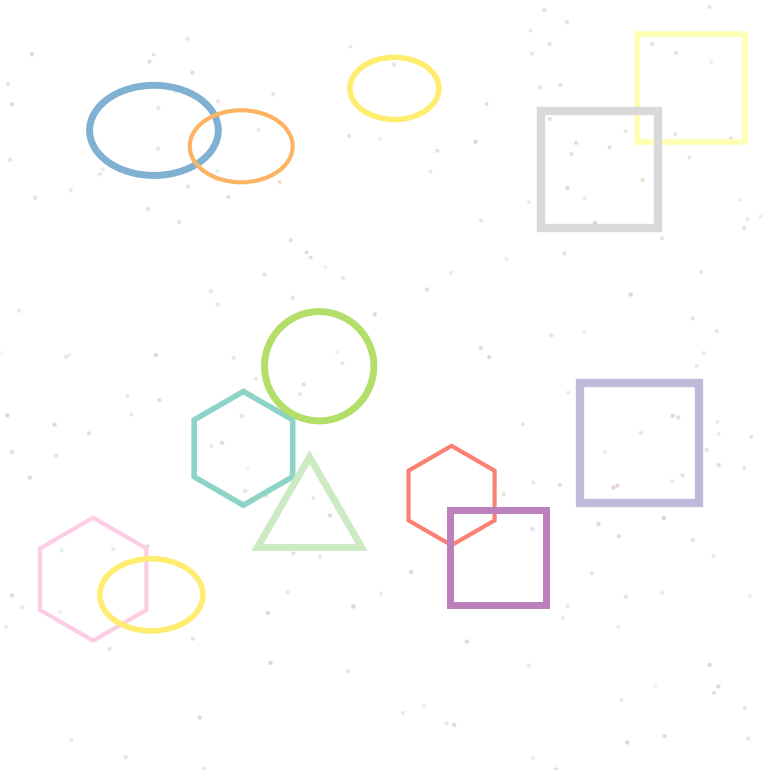[{"shape": "hexagon", "thickness": 2, "radius": 0.37, "center": [0.316, 0.418]}, {"shape": "square", "thickness": 2, "radius": 0.35, "center": [0.897, 0.886]}, {"shape": "square", "thickness": 3, "radius": 0.39, "center": [0.831, 0.425]}, {"shape": "hexagon", "thickness": 1.5, "radius": 0.32, "center": [0.586, 0.356]}, {"shape": "oval", "thickness": 2.5, "radius": 0.42, "center": [0.2, 0.831]}, {"shape": "oval", "thickness": 1.5, "radius": 0.33, "center": [0.313, 0.81]}, {"shape": "circle", "thickness": 2.5, "radius": 0.35, "center": [0.415, 0.524]}, {"shape": "hexagon", "thickness": 1.5, "radius": 0.4, "center": [0.121, 0.248]}, {"shape": "square", "thickness": 3, "radius": 0.38, "center": [0.779, 0.78]}, {"shape": "square", "thickness": 2.5, "radius": 0.31, "center": [0.646, 0.276]}, {"shape": "triangle", "thickness": 2.5, "radius": 0.39, "center": [0.402, 0.328]}, {"shape": "oval", "thickness": 2, "radius": 0.34, "center": [0.197, 0.228]}, {"shape": "oval", "thickness": 2, "radius": 0.29, "center": [0.512, 0.885]}]